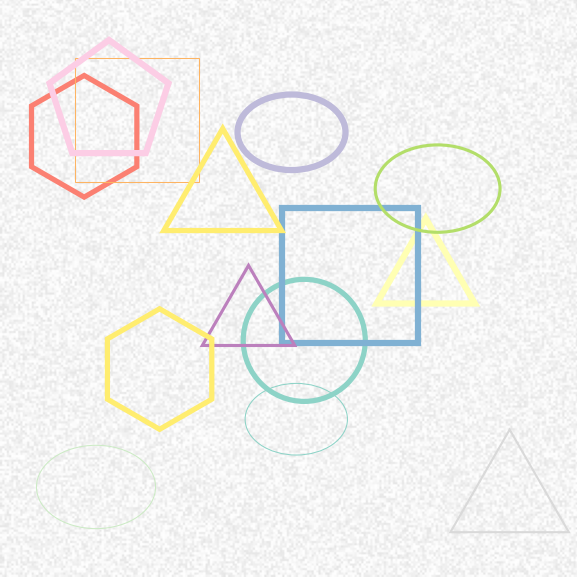[{"shape": "oval", "thickness": 0.5, "radius": 0.44, "center": [0.513, 0.273]}, {"shape": "circle", "thickness": 2.5, "radius": 0.53, "center": [0.527, 0.41]}, {"shape": "triangle", "thickness": 3, "radius": 0.49, "center": [0.737, 0.523]}, {"shape": "oval", "thickness": 3, "radius": 0.47, "center": [0.505, 0.77]}, {"shape": "hexagon", "thickness": 2.5, "radius": 0.53, "center": [0.146, 0.763]}, {"shape": "square", "thickness": 3, "radius": 0.59, "center": [0.606, 0.522]}, {"shape": "square", "thickness": 0.5, "radius": 0.54, "center": [0.238, 0.791]}, {"shape": "oval", "thickness": 1.5, "radius": 0.54, "center": [0.758, 0.673]}, {"shape": "pentagon", "thickness": 3, "radius": 0.54, "center": [0.189, 0.822]}, {"shape": "triangle", "thickness": 1, "radius": 0.59, "center": [0.883, 0.137]}, {"shape": "triangle", "thickness": 1.5, "radius": 0.46, "center": [0.43, 0.447]}, {"shape": "oval", "thickness": 0.5, "radius": 0.52, "center": [0.166, 0.156]}, {"shape": "hexagon", "thickness": 2.5, "radius": 0.52, "center": [0.276, 0.36]}, {"shape": "triangle", "thickness": 2.5, "radius": 0.59, "center": [0.386, 0.659]}]